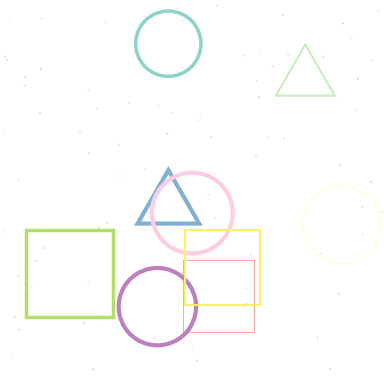[{"shape": "circle", "thickness": 2.5, "radius": 0.42, "center": [0.437, 0.887]}, {"shape": "circle", "thickness": 0.5, "radius": 0.51, "center": [0.887, 0.417]}, {"shape": "square", "thickness": 0.5, "radius": 0.47, "center": [0.568, 0.231]}, {"shape": "triangle", "thickness": 3, "radius": 0.46, "center": [0.437, 0.466]}, {"shape": "square", "thickness": 2.5, "radius": 0.56, "center": [0.18, 0.288]}, {"shape": "circle", "thickness": 3, "radius": 0.52, "center": [0.499, 0.447]}, {"shape": "circle", "thickness": 3, "radius": 0.5, "center": [0.409, 0.204]}, {"shape": "triangle", "thickness": 1.5, "radius": 0.44, "center": [0.793, 0.796]}, {"shape": "square", "thickness": 1.5, "radius": 0.48, "center": [0.578, 0.305]}]